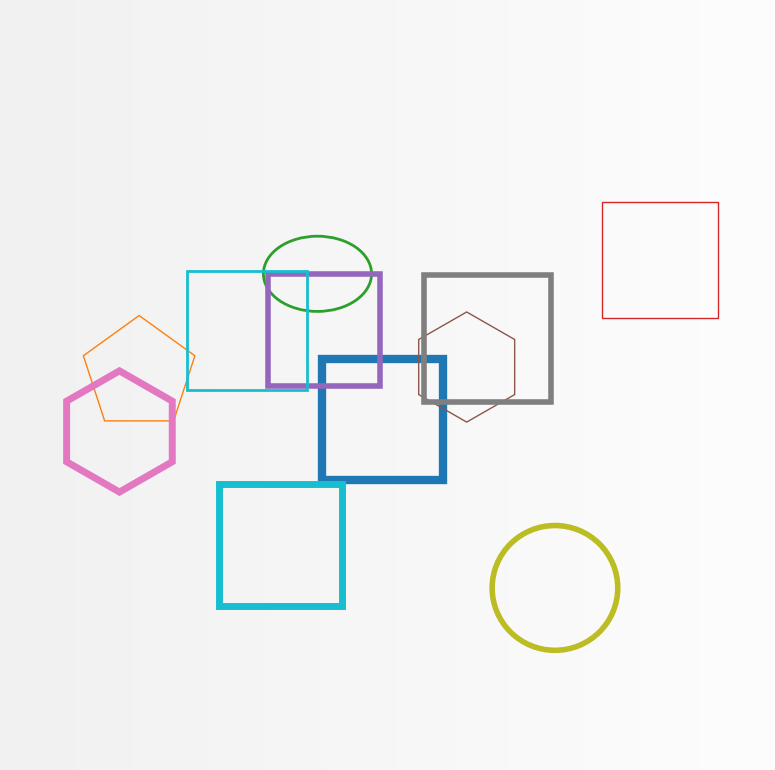[{"shape": "square", "thickness": 3, "radius": 0.39, "center": [0.494, 0.456]}, {"shape": "pentagon", "thickness": 0.5, "radius": 0.38, "center": [0.18, 0.515]}, {"shape": "oval", "thickness": 1, "radius": 0.35, "center": [0.41, 0.644]}, {"shape": "square", "thickness": 0.5, "radius": 0.37, "center": [0.851, 0.662]}, {"shape": "square", "thickness": 2, "radius": 0.36, "center": [0.418, 0.571]}, {"shape": "hexagon", "thickness": 0.5, "radius": 0.36, "center": [0.602, 0.523]}, {"shape": "hexagon", "thickness": 2.5, "radius": 0.39, "center": [0.154, 0.44]}, {"shape": "square", "thickness": 2, "radius": 0.41, "center": [0.629, 0.561]}, {"shape": "circle", "thickness": 2, "radius": 0.41, "center": [0.716, 0.236]}, {"shape": "square", "thickness": 1, "radius": 0.39, "center": [0.319, 0.571]}, {"shape": "square", "thickness": 2.5, "radius": 0.4, "center": [0.362, 0.292]}]